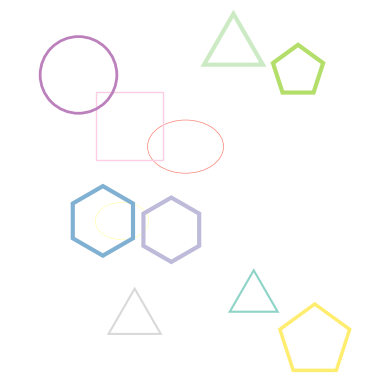[{"shape": "triangle", "thickness": 1.5, "radius": 0.36, "center": [0.659, 0.226]}, {"shape": "oval", "thickness": 0.5, "radius": 0.35, "center": [0.317, 0.426]}, {"shape": "hexagon", "thickness": 3, "radius": 0.42, "center": [0.445, 0.403]}, {"shape": "oval", "thickness": 0.5, "radius": 0.49, "center": [0.482, 0.619]}, {"shape": "hexagon", "thickness": 3, "radius": 0.45, "center": [0.267, 0.426]}, {"shape": "pentagon", "thickness": 3, "radius": 0.34, "center": [0.774, 0.815]}, {"shape": "square", "thickness": 1, "radius": 0.44, "center": [0.336, 0.673]}, {"shape": "triangle", "thickness": 1.5, "radius": 0.39, "center": [0.35, 0.172]}, {"shape": "circle", "thickness": 2, "radius": 0.5, "center": [0.204, 0.805]}, {"shape": "triangle", "thickness": 3, "radius": 0.44, "center": [0.606, 0.876]}, {"shape": "pentagon", "thickness": 2.5, "radius": 0.48, "center": [0.818, 0.115]}]